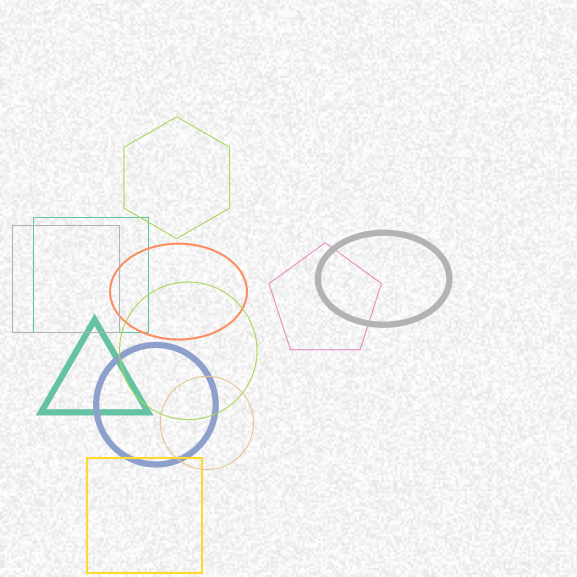[{"shape": "triangle", "thickness": 3, "radius": 0.53, "center": [0.164, 0.339]}, {"shape": "square", "thickness": 0.5, "radius": 0.5, "center": [0.157, 0.523]}, {"shape": "oval", "thickness": 1, "radius": 0.59, "center": [0.309, 0.494]}, {"shape": "circle", "thickness": 3, "radius": 0.52, "center": [0.27, 0.298]}, {"shape": "pentagon", "thickness": 0.5, "radius": 0.51, "center": [0.563, 0.476]}, {"shape": "circle", "thickness": 0.5, "radius": 0.6, "center": [0.326, 0.392]}, {"shape": "hexagon", "thickness": 0.5, "radius": 0.53, "center": [0.306, 0.691]}, {"shape": "square", "thickness": 1, "radius": 0.5, "center": [0.25, 0.106]}, {"shape": "circle", "thickness": 0.5, "radius": 0.4, "center": [0.358, 0.267]}, {"shape": "square", "thickness": 0.5, "radius": 0.46, "center": [0.114, 0.517]}, {"shape": "oval", "thickness": 3, "radius": 0.57, "center": [0.664, 0.516]}]